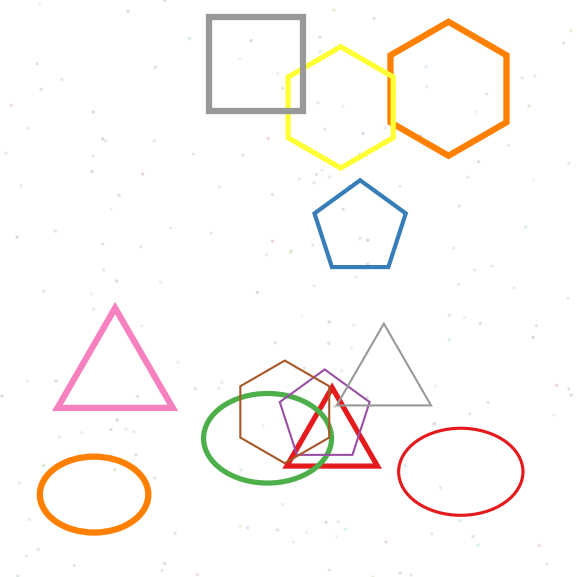[{"shape": "triangle", "thickness": 2.5, "radius": 0.45, "center": [0.575, 0.237]}, {"shape": "oval", "thickness": 1.5, "radius": 0.54, "center": [0.798, 0.182]}, {"shape": "pentagon", "thickness": 2, "radius": 0.42, "center": [0.624, 0.604]}, {"shape": "oval", "thickness": 2.5, "radius": 0.55, "center": [0.463, 0.24]}, {"shape": "pentagon", "thickness": 1, "radius": 0.41, "center": [0.562, 0.278]}, {"shape": "oval", "thickness": 3, "radius": 0.47, "center": [0.163, 0.143]}, {"shape": "hexagon", "thickness": 3, "radius": 0.58, "center": [0.777, 0.845]}, {"shape": "hexagon", "thickness": 2.5, "radius": 0.53, "center": [0.59, 0.813]}, {"shape": "hexagon", "thickness": 1, "radius": 0.44, "center": [0.493, 0.286]}, {"shape": "triangle", "thickness": 3, "radius": 0.58, "center": [0.199, 0.35]}, {"shape": "square", "thickness": 3, "radius": 0.41, "center": [0.443, 0.888]}, {"shape": "triangle", "thickness": 1, "radius": 0.47, "center": [0.665, 0.344]}]